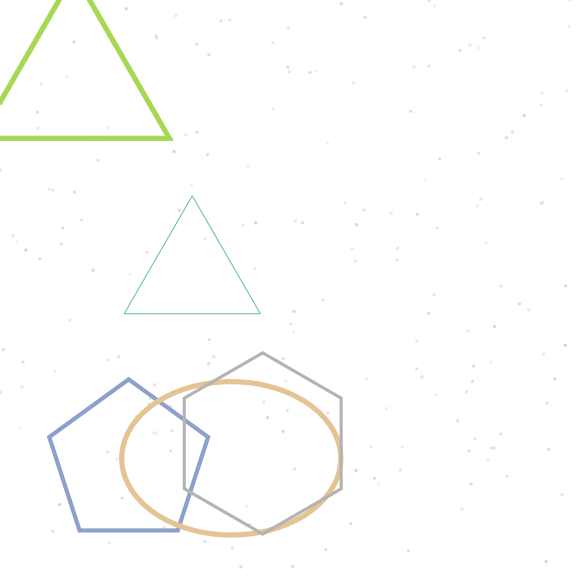[{"shape": "triangle", "thickness": 0.5, "radius": 0.68, "center": [0.333, 0.524]}, {"shape": "pentagon", "thickness": 2, "radius": 0.72, "center": [0.223, 0.198]}, {"shape": "triangle", "thickness": 2.5, "radius": 0.95, "center": [0.129, 0.855]}, {"shape": "oval", "thickness": 2.5, "radius": 0.95, "center": [0.4, 0.205]}, {"shape": "hexagon", "thickness": 1.5, "radius": 0.78, "center": [0.455, 0.231]}]